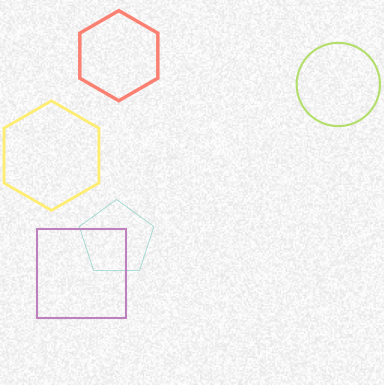[{"shape": "pentagon", "thickness": 0.5, "radius": 0.51, "center": [0.303, 0.38]}, {"shape": "hexagon", "thickness": 2.5, "radius": 0.58, "center": [0.309, 0.855]}, {"shape": "circle", "thickness": 1.5, "radius": 0.54, "center": [0.879, 0.781]}, {"shape": "square", "thickness": 1.5, "radius": 0.58, "center": [0.212, 0.289]}, {"shape": "hexagon", "thickness": 2, "radius": 0.71, "center": [0.134, 0.596]}]